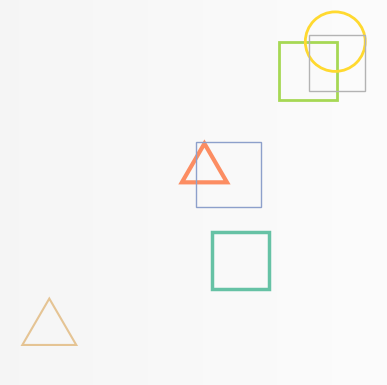[{"shape": "square", "thickness": 2.5, "radius": 0.37, "center": [0.621, 0.324]}, {"shape": "triangle", "thickness": 3, "radius": 0.34, "center": [0.528, 0.56]}, {"shape": "square", "thickness": 1, "radius": 0.42, "center": [0.59, 0.547]}, {"shape": "square", "thickness": 2, "radius": 0.37, "center": [0.795, 0.815]}, {"shape": "circle", "thickness": 2, "radius": 0.39, "center": [0.865, 0.892]}, {"shape": "triangle", "thickness": 1.5, "radius": 0.4, "center": [0.127, 0.144]}, {"shape": "square", "thickness": 1, "radius": 0.36, "center": [0.87, 0.837]}]